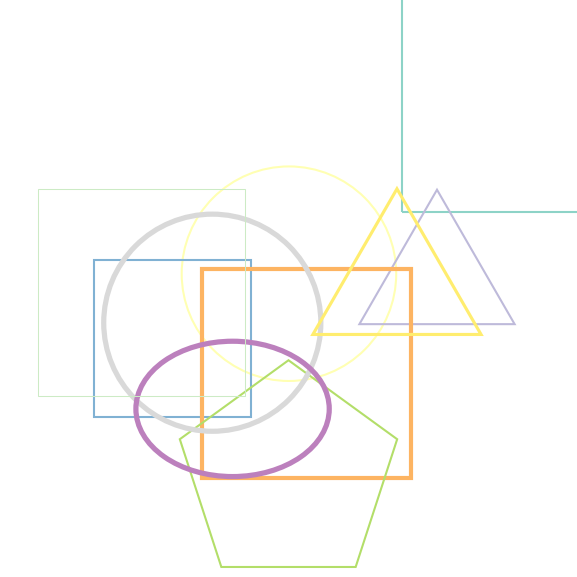[{"shape": "square", "thickness": 1, "radius": 0.96, "center": [0.888, 0.825]}, {"shape": "circle", "thickness": 1, "radius": 0.93, "center": [0.5, 0.525]}, {"shape": "triangle", "thickness": 1, "radius": 0.78, "center": [0.757, 0.515]}, {"shape": "square", "thickness": 1, "radius": 0.68, "center": [0.299, 0.413]}, {"shape": "square", "thickness": 2, "radius": 0.9, "center": [0.53, 0.352]}, {"shape": "pentagon", "thickness": 1, "radius": 0.99, "center": [0.5, 0.177]}, {"shape": "circle", "thickness": 2.5, "radius": 0.94, "center": [0.368, 0.44]}, {"shape": "oval", "thickness": 2.5, "radius": 0.84, "center": [0.403, 0.291]}, {"shape": "square", "thickness": 0.5, "radius": 0.9, "center": [0.245, 0.492]}, {"shape": "triangle", "thickness": 1.5, "radius": 0.84, "center": [0.687, 0.504]}]